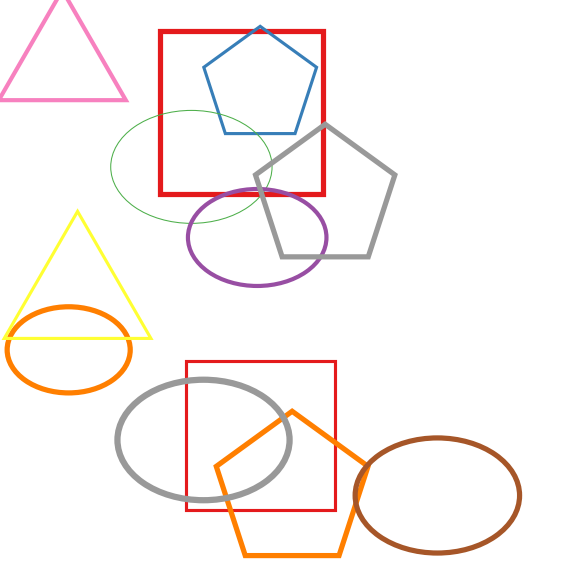[{"shape": "square", "thickness": 2.5, "radius": 0.71, "center": [0.417, 0.805]}, {"shape": "square", "thickness": 1.5, "radius": 0.65, "center": [0.452, 0.245]}, {"shape": "pentagon", "thickness": 1.5, "radius": 0.51, "center": [0.451, 0.851]}, {"shape": "oval", "thickness": 0.5, "radius": 0.7, "center": [0.331, 0.71]}, {"shape": "oval", "thickness": 2, "radius": 0.6, "center": [0.445, 0.588]}, {"shape": "pentagon", "thickness": 2.5, "radius": 0.69, "center": [0.506, 0.149]}, {"shape": "oval", "thickness": 2.5, "radius": 0.53, "center": [0.119, 0.393]}, {"shape": "triangle", "thickness": 1.5, "radius": 0.73, "center": [0.134, 0.486]}, {"shape": "oval", "thickness": 2.5, "radius": 0.71, "center": [0.757, 0.141]}, {"shape": "triangle", "thickness": 2, "radius": 0.63, "center": [0.108, 0.889]}, {"shape": "oval", "thickness": 3, "radius": 0.75, "center": [0.352, 0.237]}, {"shape": "pentagon", "thickness": 2.5, "radius": 0.63, "center": [0.563, 0.657]}]